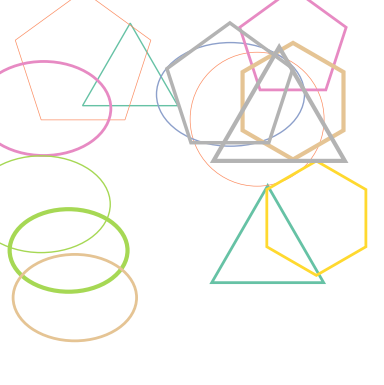[{"shape": "triangle", "thickness": 1, "radius": 0.71, "center": [0.338, 0.797]}, {"shape": "triangle", "thickness": 2, "radius": 0.84, "center": [0.695, 0.35]}, {"shape": "pentagon", "thickness": 0.5, "radius": 0.93, "center": [0.216, 0.838]}, {"shape": "circle", "thickness": 0.5, "radius": 0.87, "center": [0.668, 0.69]}, {"shape": "oval", "thickness": 1, "radius": 0.96, "center": [0.599, 0.755]}, {"shape": "oval", "thickness": 2, "radius": 0.87, "center": [0.113, 0.718]}, {"shape": "pentagon", "thickness": 2, "radius": 0.73, "center": [0.761, 0.884]}, {"shape": "oval", "thickness": 3, "radius": 0.77, "center": [0.178, 0.349]}, {"shape": "oval", "thickness": 1, "radius": 0.9, "center": [0.107, 0.47]}, {"shape": "hexagon", "thickness": 2, "radius": 0.74, "center": [0.822, 0.433]}, {"shape": "hexagon", "thickness": 3, "radius": 0.76, "center": [0.761, 0.737]}, {"shape": "oval", "thickness": 2, "radius": 0.8, "center": [0.194, 0.227]}, {"shape": "pentagon", "thickness": 2.5, "radius": 0.86, "center": [0.597, 0.768]}, {"shape": "triangle", "thickness": 3, "radius": 0.98, "center": [0.725, 0.681]}]